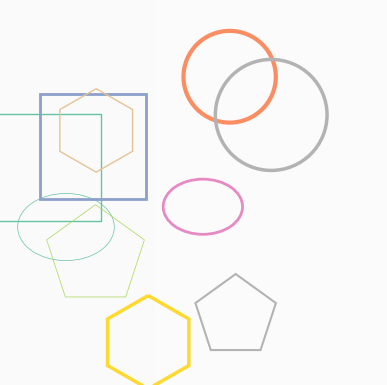[{"shape": "square", "thickness": 1, "radius": 0.7, "center": [0.121, 0.565]}, {"shape": "oval", "thickness": 0.5, "radius": 0.62, "center": [0.17, 0.41]}, {"shape": "circle", "thickness": 3, "radius": 0.6, "center": [0.593, 0.801]}, {"shape": "square", "thickness": 2, "radius": 0.68, "center": [0.24, 0.621]}, {"shape": "oval", "thickness": 2, "radius": 0.51, "center": [0.524, 0.463]}, {"shape": "pentagon", "thickness": 0.5, "radius": 0.66, "center": [0.247, 0.336]}, {"shape": "hexagon", "thickness": 2.5, "radius": 0.61, "center": [0.382, 0.111]}, {"shape": "hexagon", "thickness": 1, "radius": 0.54, "center": [0.248, 0.661]}, {"shape": "circle", "thickness": 2.5, "radius": 0.72, "center": [0.7, 0.701]}, {"shape": "pentagon", "thickness": 1.5, "radius": 0.55, "center": [0.608, 0.179]}]